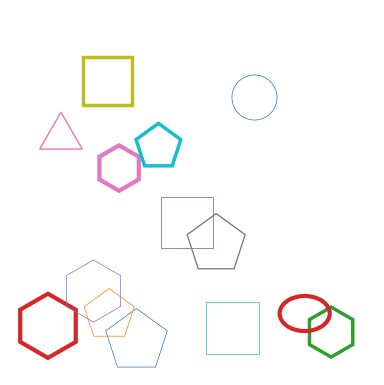[{"shape": "pentagon", "thickness": 0.5, "radius": 0.42, "center": [0.355, 0.115]}, {"shape": "circle", "thickness": 0.5, "radius": 0.29, "center": [0.661, 0.747]}, {"shape": "pentagon", "thickness": 0.5, "radius": 0.34, "center": [0.284, 0.182]}, {"shape": "hexagon", "thickness": 2.5, "radius": 0.32, "center": [0.86, 0.137]}, {"shape": "hexagon", "thickness": 3, "radius": 0.42, "center": [0.125, 0.154]}, {"shape": "oval", "thickness": 3, "radius": 0.33, "center": [0.791, 0.186]}, {"shape": "hexagon", "thickness": 0.5, "radius": 0.4, "center": [0.243, 0.244]}, {"shape": "square", "thickness": 0.5, "radius": 0.33, "center": [0.486, 0.422]}, {"shape": "triangle", "thickness": 1, "radius": 0.32, "center": [0.158, 0.645]}, {"shape": "hexagon", "thickness": 3, "radius": 0.3, "center": [0.309, 0.563]}, {"shape": "pentagon", "thickness": 1, "radius": 0.4, "center": [0.561, 0.366]}, {"shape": "square", "thickness": 2.5, "radius": 0.32, "center": [0.28, 0.79]}, {"shape": "square", "thickness": 0.5, "radius": 0.34, "center": [0.603, 0.148]}, {"shape": "pentagon", "thickness": 2.5, "radius": 0.31, "center": [0.411, 0.619]}]